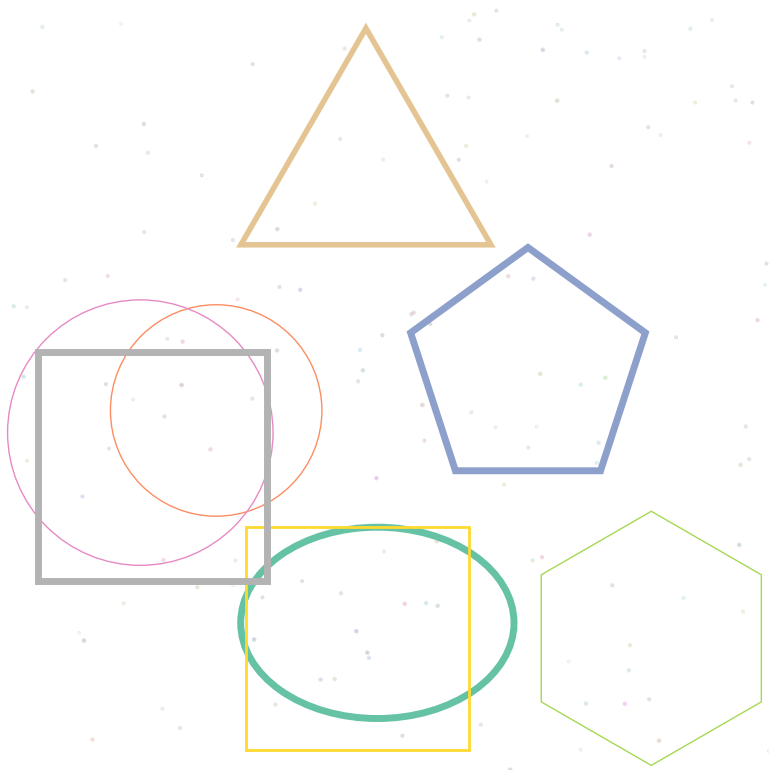[{"shape": "oval", "thickness": 2.5, "radius": 0.89, "center": [0.49, 0.191]}, {"shape": "circle", "thickness": 0.5, "radius": 0.69, "center": [0.281, 0.467]}, {"shape": "pentagon", "thickness": 2.5, "radius": 0.8, "center": [0.686, 0.518]}, {"shape": "circle", "thickness": 0.5, "radius": 0.86, "center": [0.182, 0.438]}, {"shape": "hexagon", "thickness": 0.5, "radius": 0.83, "center": [0.846, 0.171]}, {"shape": "square", "thickness": 1, "radius": 0.72, "center": [0.465, 0.171]}, {"shape": "triangle", "thickness": 2, "radius": 0.94, "center": [0.475, 0.776]}, {"shape": "square", "thickness": 2.5, "radius": 0.74, "center": [0.198, 0.394]}]